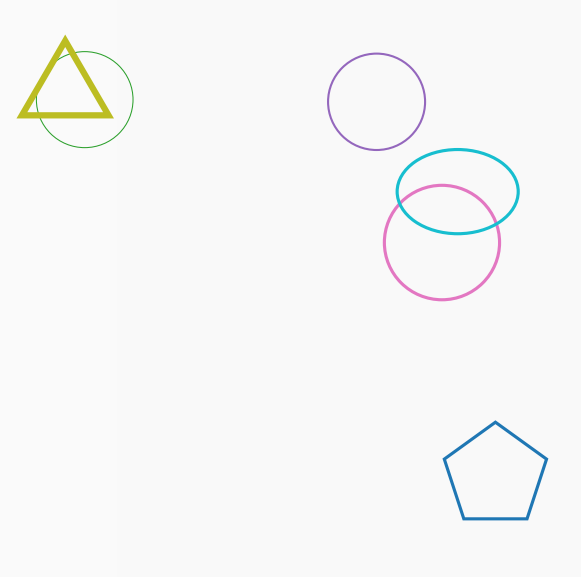[{"shape": "pentagon", "thickness": 1.5, "radius": 0.46, "center": [0.852, 0.176]}, {"shape": "circle", "thickness": 0.5, "radius": 0.42, "center": [0.146, 0.827]}, {"shape": "circle", "thickness": 1, "radius": 0.42, "center": [0.648, 0.823]}, {"shape": "circle", "thickness": 1.5, "radius": 0.5, "center": [0.76, 0.579]}, {"shape": "triangle", "thickness": 3, "radius": 0.43, "center": [0.112, 0.842]}, {"shape": "oval", "thickness": 1.5, "radius": 0.52, "center": [0.787, 0.667]}]